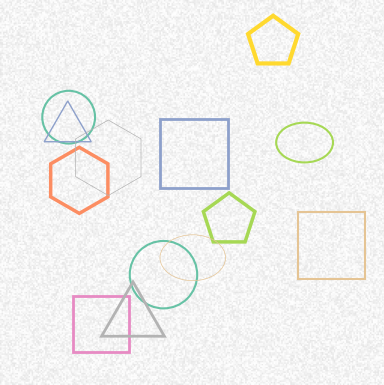[{"shape": "circle", "thickness": 1.5, "radius": 0.44, "center": [0.425, 0.287]}, {"shape": "circle", "thickness": 1.5, "radius": 0.34, "center": [0.178, 0.696]}, {"shape": "hexagon", "thickness": 2.5, "radius": 0.43, "center": [0.206, 0.532]}, {"shape": "square", "thickness": 2, "radius": 0.44, "center": [0.504, 0.601]}, {"shape": "triangle", "thickness": 1, "radius": 0.35, "center": [0.176, 0.667]}, {"shape": "square", "thickness": 2, "radius": 0.36, "center": [0.262, 0.159]}, {"shape": "pentagon", "thickness": 2.5, "radius": 0.35, "center": [0.595, 0.429]}, {"shape": "oval", "thickness": 1.5, "radius": 0.37, "center": [0.791, 0.63]}, {"shape": "pentagon", "thickness": 3, "radius": 0.34, "center": [0.709, 0.891]}, {"shape": "square", "thickness": 1.5, "radius": 0.43, "center": [0.861, 0.363]}, {"shape": "oval", "thickness": 0.5, "radius": 0.43, "center": [0.501, 0.331]}, {"shape": "triangle", "thickness": 2, "radius": 0.47, "center": [0.345, 0.174]}, {"shape": "hexagon", "thickness": 0.5, "radius": 0.49, "center": [0.281, 0.59]}]